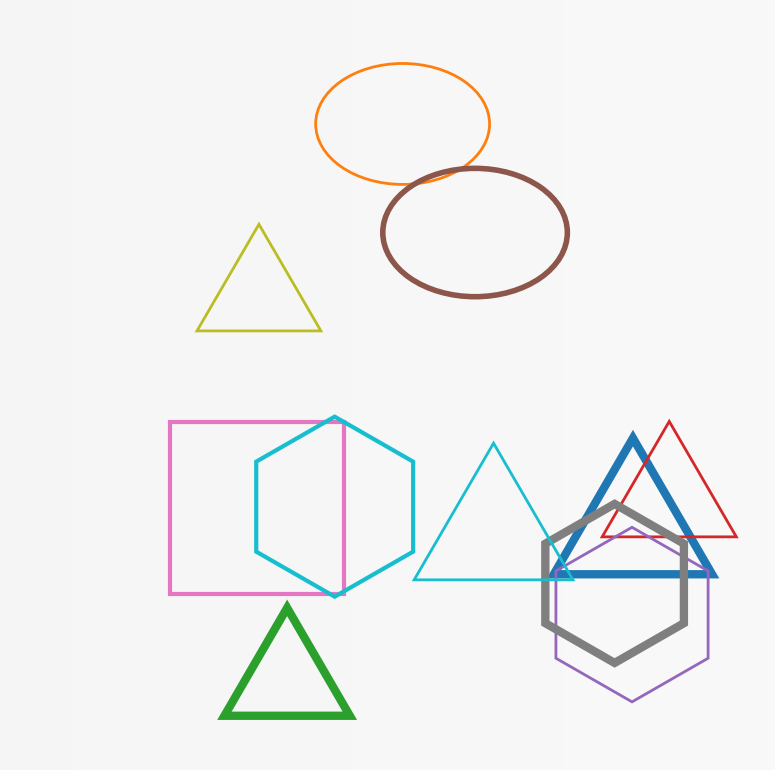[{"shape": "triangle", "thickness": 3, "radius": 0.59, "center": [0.817, 0.313]}, {"shape": "oval", "thickness": 1, "radius": 0.56, "center": [0.52, 0.839]}, {"shape": "triangle", "thickness": 3, "radius": 0.47, "center": [0.37, 0.117]}, {"shape": "triangle", "thickness": 1, "radius": 0.5, "center": [0.864, 0.353]}, {"shape": "hexagon", "thickness": 1, "radius": 0.57, "center": [0.816, 0.202]}, {"shape": "oval", "thickness": 2, "radius": 0.6, "center": [0.613, 0.698]}, {"shape": "square", "thickness": 1.5, "radius": 0.56, "center": [0.331, 0.341]}, {"shape": "hexagon", "thickness": 3, "radius": 0.52, "center": [0.793, 0.242]}, {"shape": "triangle", "thickness": 1, "radius": 0.46, "center": [0.334, 0.616]}, {"shape": "triangle", "thickness": 1, "radius": 0.59, "center": [0.637, 0.306]}, {"shape": "hexagon", "thickness": 1.5, "radius": 0.58, "center": [0.432, 0.342]}]